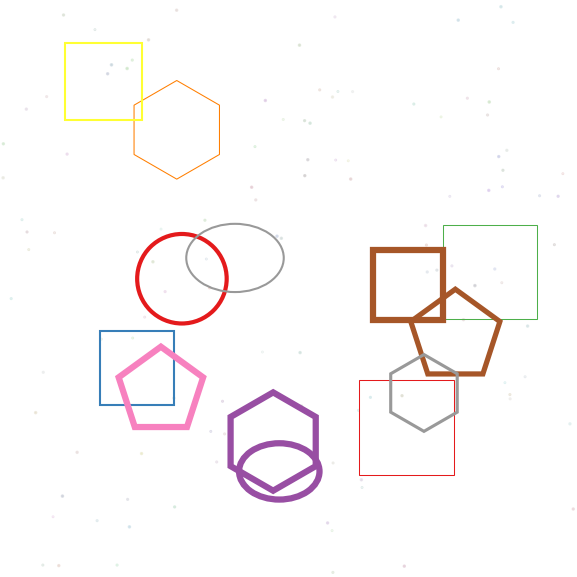[{"shape": "circle", "thickness": 2, "radius": 0.39, "center": [0.315, 0.516]}, {"shape": "square", "thickness": 0.5, "radius": 0.41, "center": [0.704, 0.259]}, {"shape": "square", "thickness": 1, "radius": 0.32, "center": [0.237, 0.362]}, {"shape": "square", "thickness": 0.5, "radius": 0.41, "center": [0.849, 0.529]}, {"shape": "oval", "thickness": 3, "radius": 0.35, "center": [0.484, 0.183]}, {"shape": "hexagon", "thickness": 3, "radius": 0.43, "center": [0.473, 0.235]}, {"shape": "hexagon", "thickness": 0.5, "radius": 0.43, "center": [0.306, 0.774]}, {"shape": "square", "thickness": 1, "radius": 0.33, "center": [0.179, 0.858]}, {"shape": "square", "thickness": 3, "radius": 0.3, "center": [0.706, 0.505]}, {"shape": "pentagon", "thickness": 2.5, "radius": 0.41, "center": [0.788, 0.417]}, {"shape": "pentagon", "thickness": 3, "radius": 0.38, "center": [0.279, 0.322]}, {"shape": "oval", "thickness": 1, "radius": 0.42, "center": [0.407, 0.552]}, {"shape": "hexagon", "thickness": 1.5, "radius": 0.33, "center": [0.734, 0.319]}]